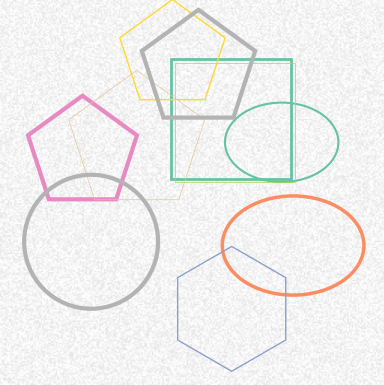[{"shape": "oval", "thickness": 1.5, "radius": 0.74, "center": [0.732, 0.63]}, {"shape": "square", "thickness": 2, "radius": 0.78, "center": [0.6, 0.69]}, {"shape": "oval", "thickness": 2.5, "radius": 0.92, "center": [0.761, 0.362]}, {"shape": "hexagon", "thickness": 1, "radius": 0.81, "center": [0.602, 0.198]}, {"shape": "pentagon", "thickness": 3, "radius": 0.74, "center": [0.214, 0.603]}, {"shape": "square", "thickness": 0.5, "radius": 0.78, "center": [0.611, 0.681]}, {"shape": "pentagon", "thickness": 1, "radius": 0.72, "center": [0.448, 0.857]}, {"shape": "pentagon", "thickness": 0.5, "radius": 0.93, "center": [0.355, 0.631]}, {"shape": "circle", "thickness": 3, "radius": 0.87, "center": [0.237, 0.372]}, {"shape": "pentagon", "thickness": 3, "radius": 0.77, "center": [0.516, 0.82]}]